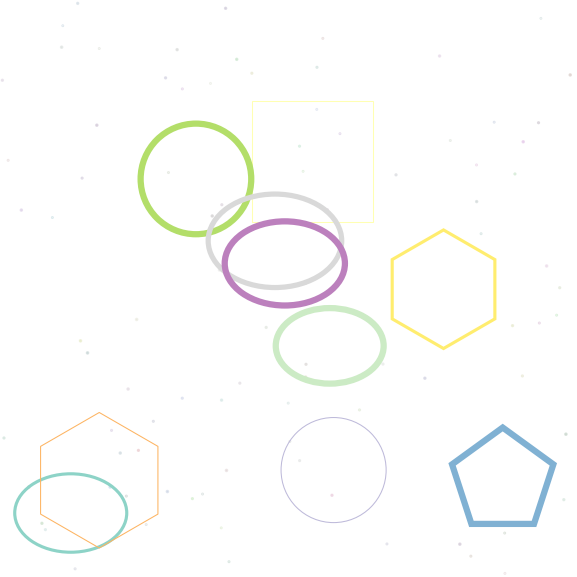[{"shape": "oval", "thickness": 1.5, "radius": 0.48, "center": [0.122, 0.111]}, {"shape": "square", "thickness": 0.5, "radius": 0.52, "center": [0.541, 0.72]}, {"shape": "circle", "thickness": 0.5, "radius": 0.45, "center": [0.578, 0.185]}, {"shape": "pentagon", "thickness": 3, "radius": 0.46, "center": [0.87, 0.167]}, {"shape": "hexagon", "thickness": 0.5, "radius": 0.59, "center": [0.172, 0.168]}, {"shape": "circle", "thickness": 3, "radius": 0.48, "center": [0.339, 0.689]}, {"shape": "oval", "thickness": 2.5, "radius": 0.58, "center": [0.476, 0.582]}, {"shape": "oval", "thickness": 3, "radius": 0.52, "center": [0.493, 0.543]}, {"shape": "oval", "thickness": 3, "radius": 0.47, "center": [0.571, 0.4]}, {"shape": "hexagon", "thickness": 1.5, "radius": 0.51, "center": [0.768, 0.498]}]